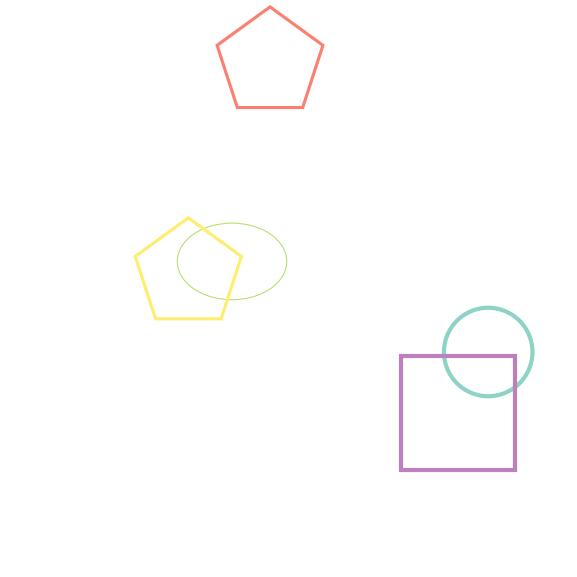[{"shape": "circle", "thickness": 2, "radius": 0.38, "center": [0.845, 0.39]}, {"shape": "pentagon", "thickness": 1.5, "radius": 0.48, "center": [0.468, 0.891]}, {"shape": "oval", "thickness": 0.5, "radius": 0.47, "center": [0.402, 0.546]}, {"shape": "square", "thickness": 2, "radius": 0.49, "center": [0.793, 0.284]}, {"shape": "pentagon", "thickness": 1.5, "radius": 0.48, "center": [0.326, 0.525]}]